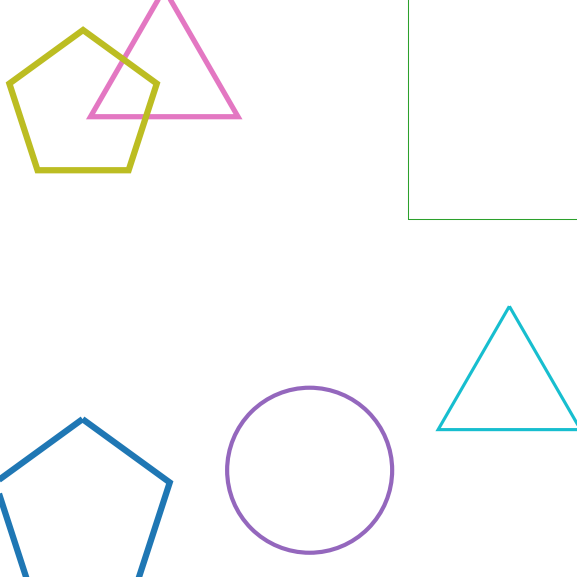[{"shape": "pentagon", "thickness": 3, "radius": 0.79, "center": [0.143, 0.115]}, {"shape": "square", "thickness": 0.5, "radius": 0.96, "center": [0.898, 0.811]}, {"shape": "circle", "thickness": 2, "radius": 0.71, "center": [0.536, 0.185]}, {"shape": "triangle", "thickness": 2.5, "radius": 0.74, "center": [0.284, 0.871]}, {"shape": "pentagon", "thickness": 3, "radius": 0.67, "center": [0.144, 0.813]}, {"shape": "triangle", "thickness": 1.5, "radius": 0.71, "center": [0.882, 0.326]}]